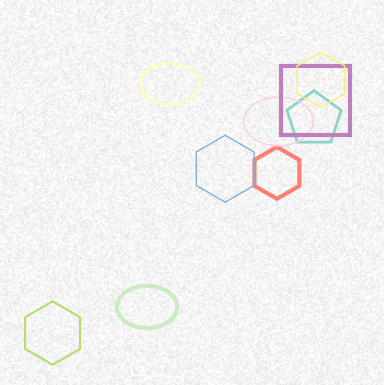[{"shape": "pentagon", "thickness": 2, "radius": 0.37, "center": [0.816, 0.691]}, {"shape": "oval", "thickness": 1.5, "radius": 0.38, "center": [0.442, 0.782]}, {"shape": "hexagon", "thickness": 3, "radius": 0.34, "center": [0.719, 0.551]}, {"shape": "hexagon", "thickness": 1, "radius": 0.43, "center": [0.585, 0.562]}, {"shape": "hexagon", "thickness": 1.5, "radius": 0.41, "center": [0.137, 0.135]}, {"shape": "oval", "thickness": 1, "radius": 0.45, "center": [0.723, 0.685]}, {"shape": "square", "thickness": 3, "radius": 0.45, "center": [0.82, 0.739]}, {"shape": "oval", "thickness": 3, "radius": 0.39, "center": [0.382, 0.203]}, {"shape": "hexagon", "thickness": 1, "radius": 0.36, "center": [0.834, 0.793]}]